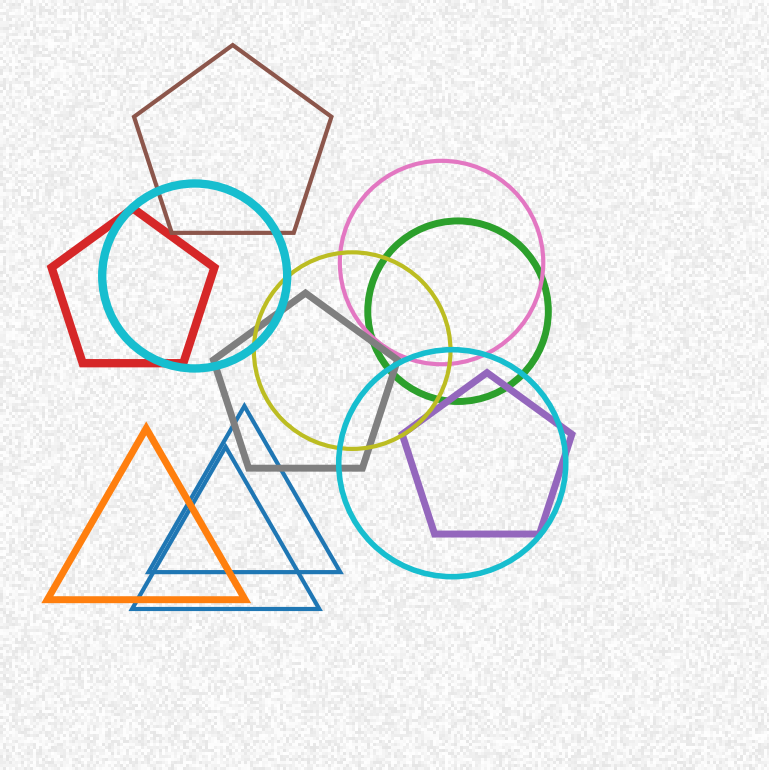[{"shape": "triangle", "thickness": 1.5, "radius": 0.72, "center": [0.317, 0.329]}, {"shape": "triangle", "thickness": 1.5, "radius": 0.7, "center": [0.293, 0.279]}, {"shape": "triangle", "thickness": 2.5, "radius": 0.74, "center": [0.19, 0.295]}, {"shape": "circle", "thickness": 2.5, "radius": 0.59, "center": [0.595, 0.596]}, {"shape": "pentagon", "thickness": 3, "radius": 0.56, "center": [0.173, 0.618]}, {"shape": "pentagon", "thickness": 2.5, "radius": 0.58, "center": [0.633, 0.4]}, {"shape": "pentagon", "thickness": 1.5, "radius": 0.67, "center": [0.302, 0.807]}, {"shape": "circle", "thickness": 1.5, "radius": 0.66, "center": [0.573, 0.659]}, {"shape": "pentagon", "thickness": 2.5, "radius": 0.63, "center": [0.397, 0.494]}, {"shape": "circle", "thickness": 1.5, "radius": 0.64, "center": [0.457, 0.545]}, {"shape": "circle", "thickness": 2, "radius": 0.74, "center": [0.587, 0.398]}, {"shape": "circle", "thickness": 3, "radius": 0.6, "center": [0.253, 0.642]}]